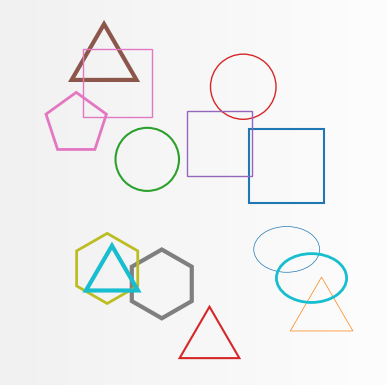[{"shape": "square", "thickness": 1.5, "radius": 0.48, "center": [0.74, 0.57]}, {"shape": "oval", "thickness": 0.5, "radius": 0.42, "center": [0.74, 0.352]}, {"shape": "triangle", "thickness": 0.5, "radius": 0.47, "center": [0.83, 0.187]}, {"shape": "circle", "thickness": 1.5, "radius": 0.41, "center": [0.38, 0.586]}, {"shape": "triangle", "thickness": 1.5, "radius": 0.44, "center": [0.541, 0.114]}, {"shape": "circle", "thickness": 1, "radius": 0.42, "center": [0.628, 0.775]}, {"shape": "square", "thickness": 1, "radius": 0.42, "center": [0.566, 0.626]}, {"shape": "triangle", "thickness": 3, "radius": 0.48, "center": [0.269, 0.841]}, {"shape": "square", "thickness": 1, "radius": 0.45, "center": [0.303, 0.784]}, {"shape": "pentagon", "thickness": 2, "radius": 0.41, "center": [0.197, 0.678]}, {"shape": "hexagon", "thickness": 3, "radius": 0.45, "center": [0.418, 0.263]}, {"shape": "hexagon", "thickness": 2, "radius": 0.46, "center": [0.277, 0.303]}, {"shape": "triangle", "thickness": 3, "radius": 0.39, "center": [0.289, 0.284]}, {"shape": "oval", "thickness": 2, "radius": 0.45, "center": [0.804, 0.278]}]